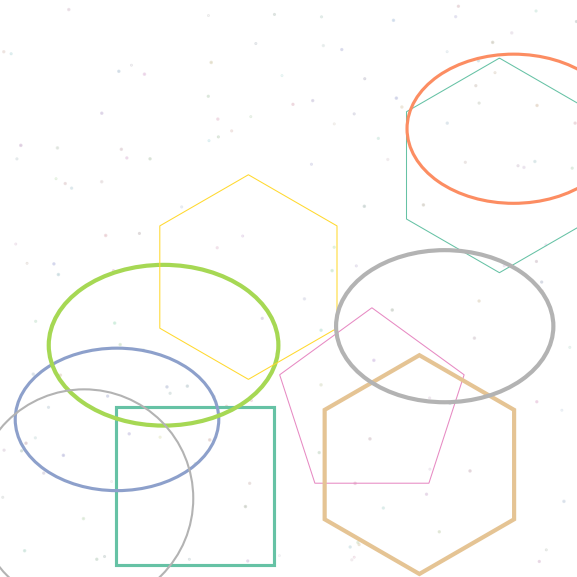[{"shape": "hexagon", "thickness": 0.5, "radius": 0.93, "center": [0.865, 0.713]}, {"shape": "square", "thickness": 1.5, "radius": 0.69, "center": [0.338, 0.157]}, {"shape": "oval", "thickness": 1.5, "radius": 0.92, "center": [0.889, 0.776]}, {"shape": "oval", "thickness": 1.5, "radius": 0.88, "center": [0.203, 0.273]}, {"shape": "pentagon", "thickness": 0.5, "radius": 0.84, "center": [0.644, 0.298]}, {"shape": "oval", "thickness": 2, "radius": 0.99, "center": [0.283, 0.401]}, {"shape": "hexagon", "thickness": 0.5, "radius": 0.89, "center": [0.43, 0.519]}, {"shape": "hexagon", "thickness": 2, "radius": 0.95, "center": [0.726, 0.195]}, {"shape": "oval", "thickness": 2, "radius": 0.94, "center": [0.77, 0.434]}, {"shape": "circle", "thickness": 1, "radius": 0.94, "center": [0.146, 0.136]}]